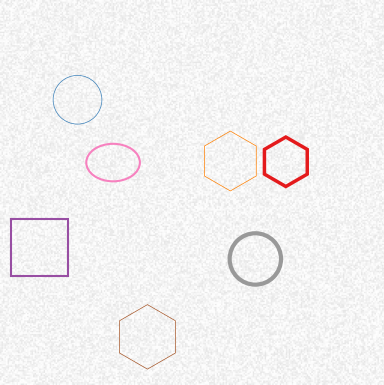[{"shape": "hexagon", "thickness": 2.5, "radius": 0.32, "center": [0.742, 0.58]}, {"shape": "circle", "thickness": 0.5, "radius": 0.32, "center": [0.201, 0.741]}, {"shape": "square", "thickness": 1.5, "radius": 0.37, "center": [0.103, 0.357]}, {"shape": "hexagon", "thickness": 0.5, "radius": 0.39, "center": [0.598, 0.582]}, {"shape": "hexagon", "thickness": 0.5, "radius": 0.42, "center": [0.383, 0.125]}, {"shape": "oval", "thickness": 1.5, "radius": 0.35, "center": [0.294, 0.578]}, {"shape": "circle", "thickness": 3, "radius": 0.33, "center": [0.663, 0.327]}]